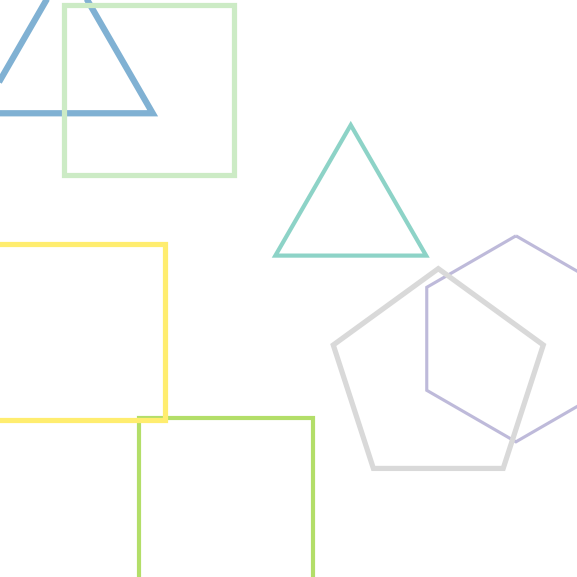[{"shape": "triangle", "thickness": 2, "radius": 0.75, "center": [0.607, 0.632]}, {"shape": "hexagon", "thickness": 1.5, "radius": 0.89, "center": [0.893, 0.412]}, {"shape": "triangle", "thickness": 3, "radius": 0.86, "center": [0.116, 0.889]}, {"shape": "square", "thickness": 2, "radius": 0.76, "center": [0.391, 0.124]}, {"shape": "pentagon", "thickness": 2.5, "radius": 0.96, "center": [0.759, 0.343]}, {"shape": "square", "thickness": 2.5, "radius": 0.74, "center": [0.259, 0.843]}, {"shape": "square", "thickness": 2.5, "radius": 0.76, "center": [0.134, 0.424]}]